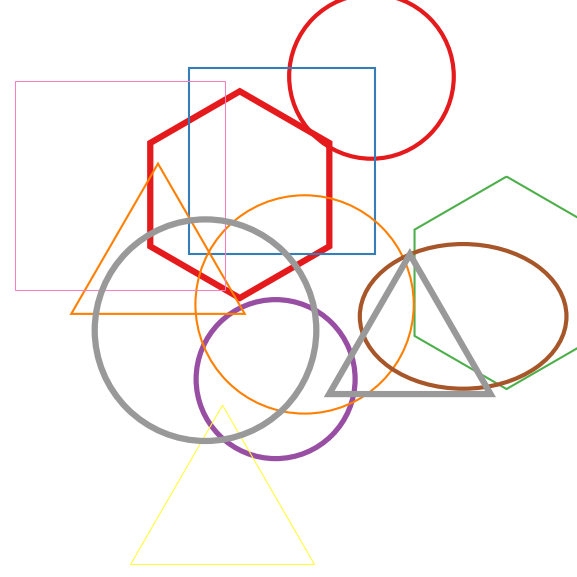[{"shape": "circle", "thickness": 2, "radius": 0.71, "center": [0.643, 0.867]}, {"shape": "hexagon", "thickness": 3, "radius": 0.9, "center": [0.415, 0.662]}, {"shape": "square", "thickness": 1, "radius": 0.81, "center": [0.488, 0.72]}, {"shape": "hexagon", "thickness": 1, "radius": 0.92, "center": [0.877, 0.509]}, {"shape": "circle", "thickness": 2.5, "radius": 0.69, "center": [0.477, 0.343]}, {"shape": "triangle", "thickness": 1, "radius": 0.87, "center": [0.274, 0.542]}, {"shape": "circle", "thickness": 1, "radius": 0.95, "center": [0.527, 0.472]}, {"shape": "triangle", "thickness": 0.5, "radius": 0.92, "center": [0.385, 0.114]}, {"shape": "oval", "thickness": 2, "radius": 0.89, "center": [0.802, 0.451]}, {"shape": "square", "thickness": 0.5, "radius": 0.91, "center": [0.208, 0.678]}, {"shape": "triangle", "thickness": 3, "radius": 0.81, "center": [0.71, 0.397]}, {"shape": "circle", "thickness": 3, "radius": 0.96, "center": [0.356, 0.427]}]